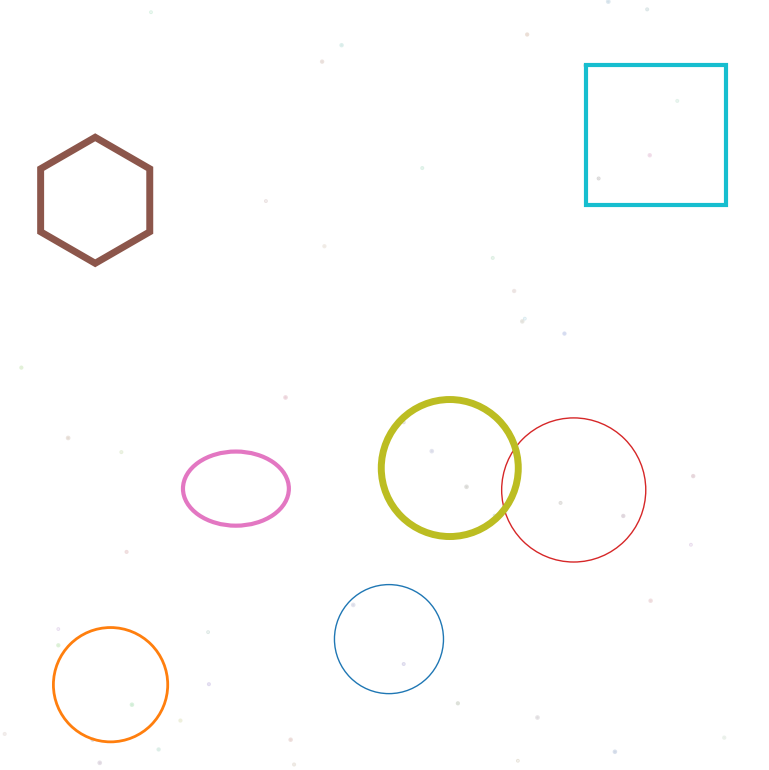[{"shape": "circle", "thickness": 0.5, "radius": 0.35, "center": [0.505, 0.17]}, {"shape": "circle", "thickness": 1, "radius": 0.37, "center": [0.144, 0.111]}, {"shape": "circle", "thickness": 0.5, "radius": 0.47, "center": [0.745, 0.364]}, {"shape": "hexagon", "thickness": 2.5, "radius": 0.41, "center": [0.124, 0.74]}, {"shape": "oval", "thickness": 1.5, "radius": 0.34, "center": [0.306, 0.365]}, {"shape": "circle", "thickness": 2.5, "radius": 0.44, "center": [0.584, 0.392]}, {"shape": "square", "thickness": 1.5, "radius": 0.45, "center": [0.852, 0.824]}]